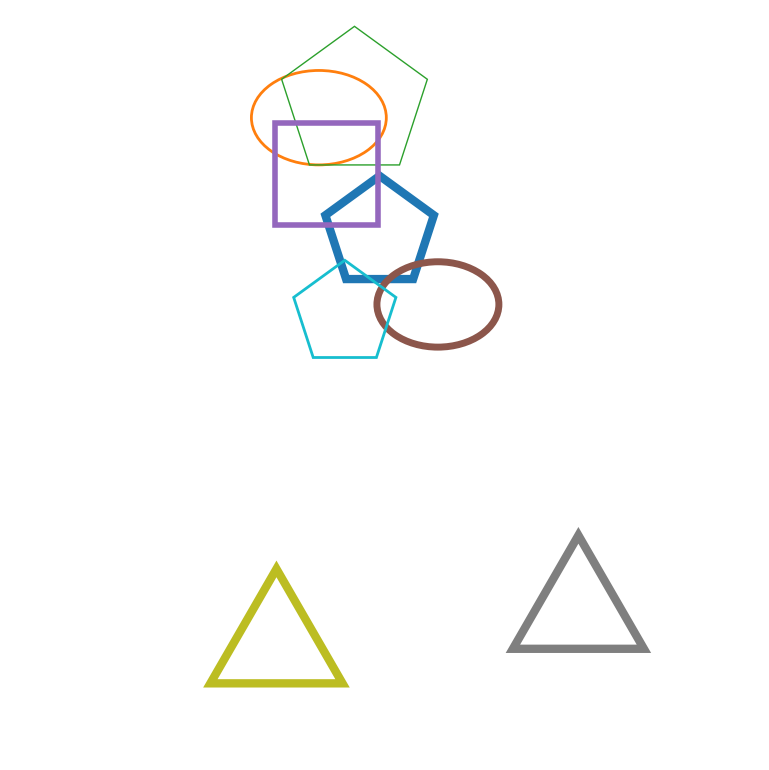[{"shape": "pentagon", "thickness": 3, "radius": 0.37, "center": [0.493, 0.698]}, {"shape": "oval", "thickness": 1, "radius": 0.44, "center": [0.414, 0.847]}, {"shape": "pentagon", "thickness": 0.5, "radius": 0.5, "center": [0.46, 0.866]}, {"shape": "square", "thickness": 2, "radius": 0.33, "center": [0.424, 0.774]}, {"shape": "oval", "thickness": 2.5, "radius": 0.4, "center": [0.569, 0.605]}, {"shape": "triangle", "thickness": 3, "radius": 0.49, "center": [0.751, 0.207]}, {"shape": "triangle", "thickness": 3, "radius": 0.5, "center": [0.359, 0.162]}, {"shape": "pentagon", "thickness": 1, "radius": 0.35, "center": [0.448, 0.592]}]